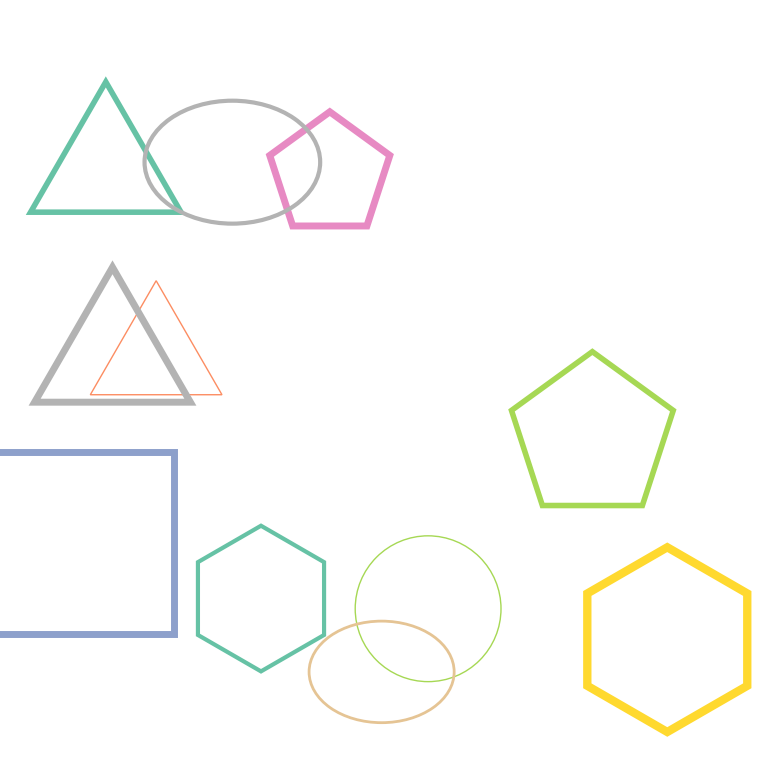[{"shape": "hexagon", "thickness": 1.5, "radius": 0.47, "center": [0.339, 0.223]}, {"shape": "triangle", "thickness": 2, "radius": 0.56, "center": [0.137, 0.781]}, {"shape": "triangle", "thickness": 0.5, "radius": 0.49, "center": [0.203, 0.537]}, {"shape": "square", "thickness": 2.5, "radius": 0.59, "center": [0.107, 0.295]}, {"shape": "pentagon", "thickness": 2.5, "radius": 0.41, "center": [0.428, 0.773]}, {"shape": "pentagon", "thickness": 2, "radius": 0.55, "center": [0.769, 0.433]}, {"shape": "circle", "thickness": 0.5, "radius": 0.47, "center": [0.556, 0.209]}, {"shape": "hexagon", "thickness": 3, "radius": 0.6, "center": [0.867, 0.169]}, {"shape": "oval", "thickness": 1, "radius": 0.47, "center": [0.496, 0.127]}, {"shape": "triangle", "thickness": 2.5, "radius": 0.58, "center": [0.146, 0.536]}, {"shape": "oval", "thickness": 1.5, "radius": 0.57, "center": [0.302, 0.789]}]